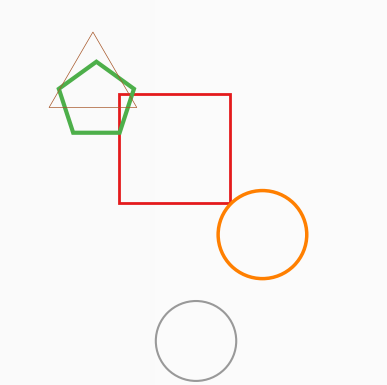[{"shape": "square", "thickness": 2, "radius": 0.71, "center": [0.45, 0.614]}, {"shape": "pentagon", "thickness": 3, "radius": 0.51, "center": [0.249, 0.738]}, {"shape": "circle", "thickness": 2.5, "radius": 0.57, "center": [0.677, 0.391]}, {"shape": "triangle", "thickness": 0.5, "radius": 0.65, "center": [0.24, 0.786]}, {"shape": "circle", "thickness": 1.5, "radius": 0.52, "center": [0.506, 0.114]}]